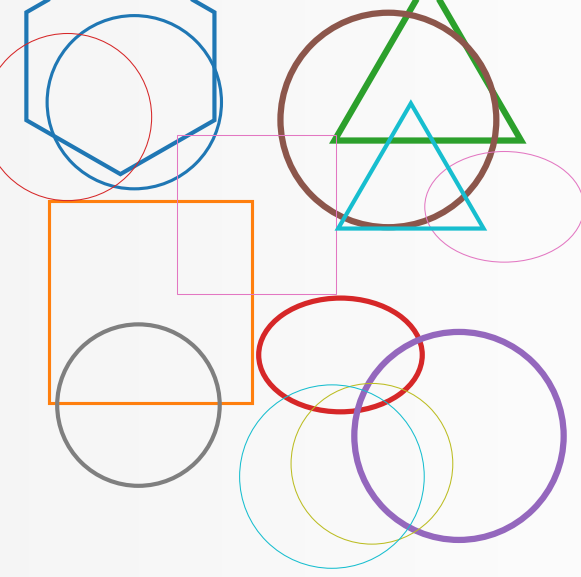[{"shape": "hexagon", "thickness": 2, "radius": 0.93, "center": [0.207, 0.884]}, {"shape": "circle", "thickness": 1.5, "radius": 0.75, "center": [0.231, 0.822]}, {"shape": "square", "thickness": 1.5, "radius": 0.87, "center": [0.258, 0.477]}, {"shape": "triangle", "thickness": 3, "radius": 0.93, "center": [0.736, 0.848]}, {"shape": "oval", "thickness": 2.5, "radius": 0.7, "center": [0.586, 0.385]}, {"shape": "circle", "thickness": 0.5, "radius": 0.72, "center": [0.116, 0.796]}, {"shape": "circle", "thickness": 3, "radius": 0.9, "center": [0.79, 0.244]}, {"shape": "circle", "thickness": 3, "radius": 0.93, "center": [0.668, 0.791]}, {"shape": "oval", "thickness": 0.5, "radius": 0.68, "center": [0.868, 0.641]}, {"shape": "square", "thickness": 0.5, "radius": 0.68, "center": [0.442, 0.628]}, {"shape": "circle", "thickness": 2, "radius": 0.7, "center": [0.238, 0.298]}, {"shape": "circle", "thickness": 0.5, "radius": 0.7, "center": [0.64, 0.196]}, {"shape": "circle", "thickness": 0.5, "radius": 0.79, "center": [0.571, 0.174]}, {"shape": "triangle", "thickness": 2, "radius": 0.72, "center": [0.707, 0.676]}]